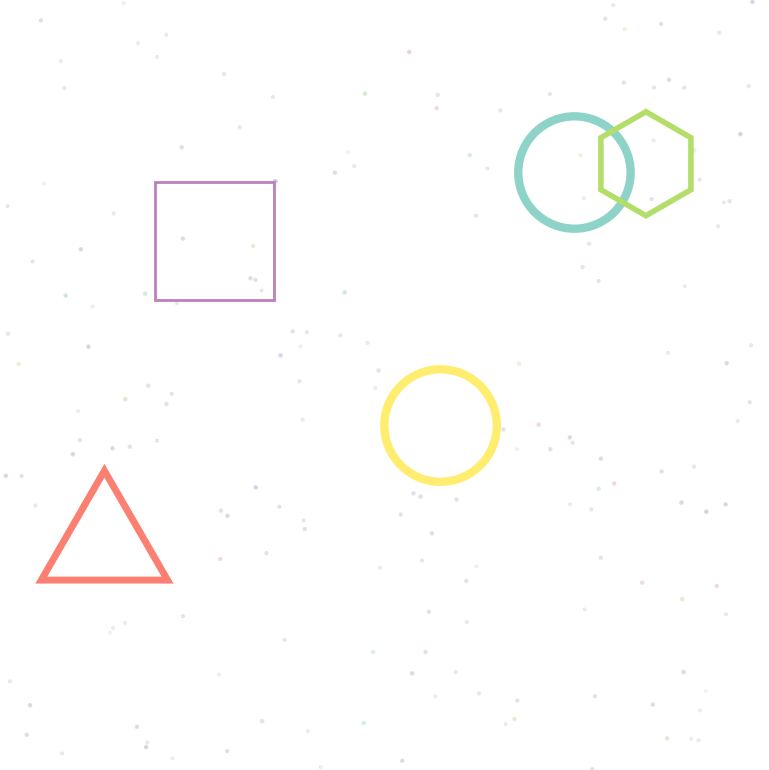[{"shape": "circle", "thickness": 3, "radius": 0.36, "center": [0.746, 0.776]}, {"shape": "triangle", "thickness": 2.5, "radius": 0.47, "center": [0.136, 0.294]}, {"shape": "hexagon", "thickness": 2, "radius": 0.34, "center": [0.839, 0.787]}, {"shape": "square", "thickness": 1, "radius": 0.38, "center": [0.279, 0.687]}, {"shape": "circle", "thickness": 3, "radius": 0.37, "center": [0.572, 0.447]}]